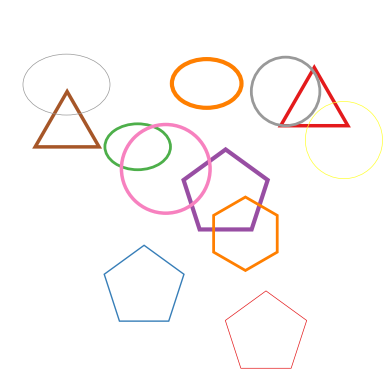[{"shape": "pentagon", "thickness": 0.5, "radius": 0.56, "center": [0.691, 0.133]}, {"shape": "triangle", "thickness": 2.5, "radius": 0.5, "center": [0.816, 0.724]}, {"shape": "pentagon", "thickness": 1, "radius": 0.54, "center": [0.374, 0.254]}, {"shape": "oval", "thickness": 2, "radius": 0.43, "center": [0.358, 0.619]}, {"shape": "pentagon", "thickness": 3, "radius": 0.57, "center": [0.586, 0.497]}, {"shape": "hexagon", "thickness": 2, "radius": 0.48, "center": [0.637, 0.393]}, {"shape": "oval", "thickness": 3, "radius": 0.45, "center": [0.537, 0.783]}, {"shape": "circle", "thickness": 0.5, "radius": 0.5, "center": [0.893, 0.636]}, {"shape": "triangle", "thickness": 2.5, "radius": 0.48, "center": [0.174, 0.666]}, {"shape": "circle", "thickness": 2.5, "radius": 0.58, "center": [0.431, 0.561]}, {"shape": "oval", "thickness": 0.5, "radius": 0.57, "center": [0.173, 0.78]}, {"shape": "circle", "thickness": 2, "radius": 0.45, "center": [0.742, 0.763]}]